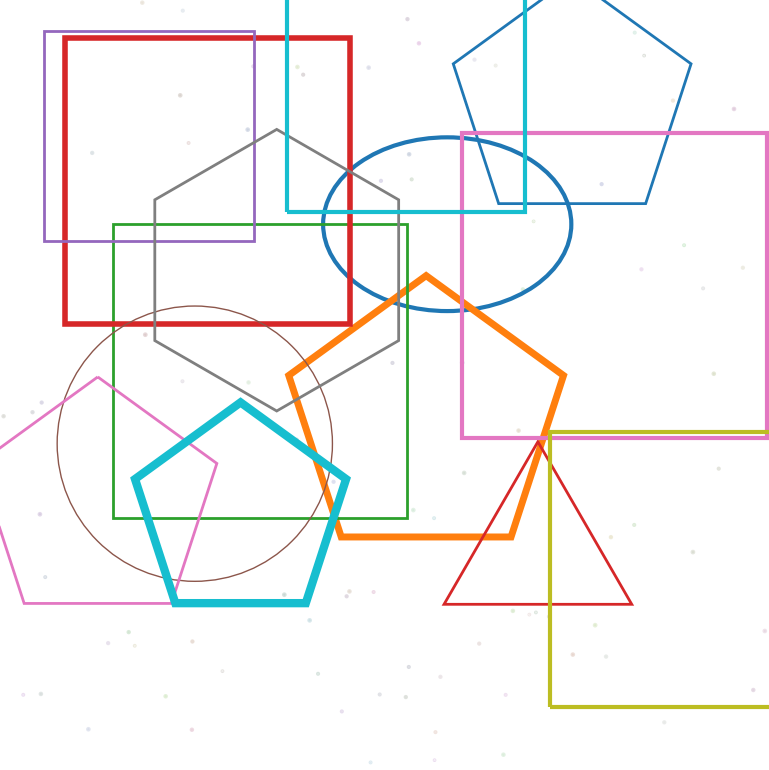[{"shape": "pentagon", "thickness": 1, "radius": 0.81, "center": [0.743, 0.867]}, {"shape": "oval", "thickness": 1.5, "radius": 0.81, "center": [0.581, 0.709]}, {"shape": "pentagon", "thickness": 2.5, "radius": 0.94, "center": [0.553, 0.454]}, {"shape": "square", "thickness": 1, "radius": 0.95, "center": [0.338, 0.518]}, {"shape": "triangle", "thickness": 1, "radius": 0.7, "center": [0.699, 0.286]}, {"shape": "square", "thickness": 2, "radius": 0.93, "center": [0.27, 0.765]}, {"shape": "square", "thickness": 1, "radius": 0.68, "center": [0.194, 0.823]}, {"shape": "circle", "thickness": 0.5, "radius": 0.89, "center": [0.253, 0.424]}, {"shape": "pentagon", "thickness": 1, "radius": 0.81, "center": [0.127, 0.348]}, {"shape": "square", "thickness": 1.5, "radius": 0.99, "center": [0.798, 0.629]}, {"shape": "hexagon", "thickness": 1, "radius": 0.91, "center": [0.359, 0.649]}, {"shape": "square", "thickness": 1.5, "radius": 0.89, "center": [0.893, 0.261]}, {"shape": "square", "thickness": 1.5, "radius": 0.77, "center": [0.527, 0.879]}, {"shape": "pentagon", "thickness": 3, "radius": 0.72, "center": [0.312, 0.333]}]